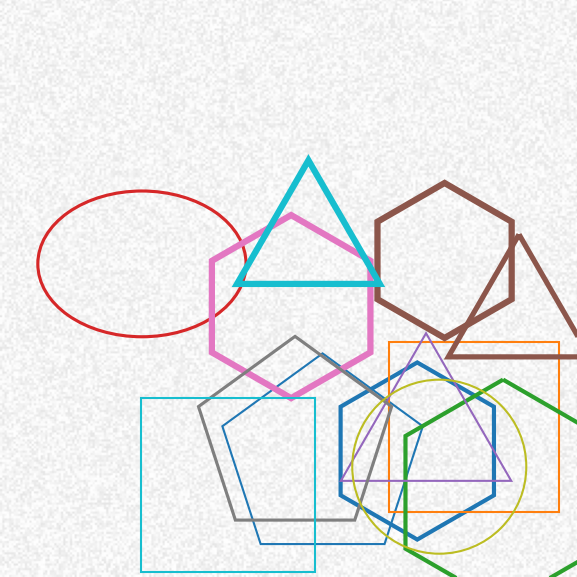[{"shape": "hexagon", "thickness": 2, "radius": 0.77, "center": [0.723, 0.218]}, {"shape": "pentagon", "thickness": 1, "radius": 0.91, "center": [0.559, 0.205]}, {"shape": "square", "thickness": 1, "radius": 0.73, "center": [0.82, 0.26]}, {"shape": "hexagon", "thickness": 2, "radius": 0.98, "center": [0.871, 0.147]}, {"shape": "oval", "thickness": 1.5, "radius": 0.9, "center": [0.246, 0.542]}, {"shape": "triangle", "thickness": 1, "radius": 0.85, "center": [0.738, 0.252]}, {"shape": "triangle", "thickness": 2.5, "radius": 0.71, "center": [0.899, 0.452]}, {"shape": "hexagon", "thickness": 3, "radius": 0.67, "center": [0.77, 0.548]}, {"shape": "hexagon", "thickness": 3, "radius": 0.79, "center": [0.504, 0.468]}, {"shape": "pentagon", "thickness": 1.5, "radius": 0.88, "center": [0.511, 0.241]}, {"shape": "circle", "thickness": 1, "radius": 0.75, "center": [0.761, 0.191]}, {"shape": "triangle", "thickness": 3, "radius": 0.71, "center": [0.534, 0.579]}, {"shape": "square", "thickness": 1, "radius": 0.75, "center": [0.395, 0.16]}]